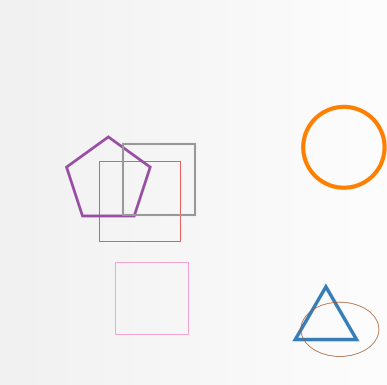[{"shape": "square", "thickness": 0.5, "radius": 0.52, "center": [0.36, 0.478]}, {"shape": "triangle", "thickness": 2.5, "radius": 0.46, "center": [0.841, 0.164]}, {"shape": "pentagon", "thickness": 2, "radius": 0.57, "center": [0.28, 0.531]}, {"shape": "circle", "thickness": 3, "radius": 0.53, "center": [0.887, 0.617]}, {"shape": "oval", "thickness": 0.5, "radius": 0.5, "center": [0.877, 0.145]}, {"shape": "square", "thickness": 0.5, "radius": 0.47, "center": [0.391, 0.226]}, {"shape": "square", "thickness": 1.5, "radius": 0.46, "center": [0.411, 0.533]}]